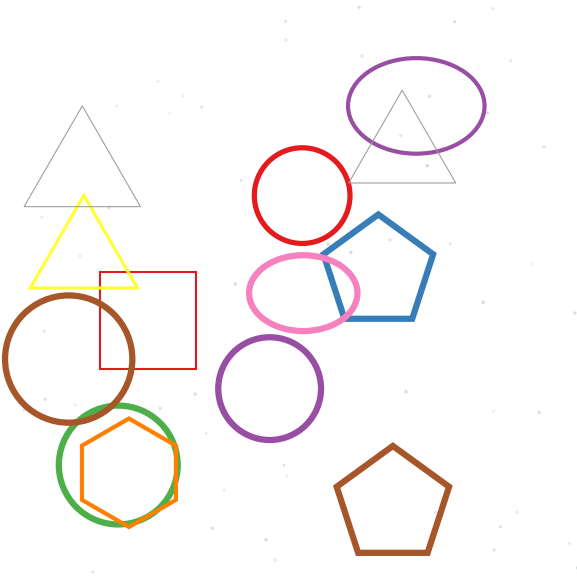[{"shape": "circle", "thickness": 2.5, "radius": 0.41, "center": [0.523, 0.66]}, {"shape": "square", "thickness": 1, "radius": 0.42, "center": [0.256, 0.444]}, {"shape": "pentagon", "thickness": 3, "radius": 0.5, "center": [0.655, 0.528]}, {"shape": "circle", "thickness": 3, "radius": 0.51, "center": [0.205, 0.194]}, {"shape": "oval", "thickness": 2, "radius": 0.59, "center": [0.721, 0.816]}, {"shape": "circle", "thickness": 3, "radius": 0.44, "center": [0.467, 0.326]}, {"shape": "hexagon", "thickness": 2, "radius": 0.47, "center": [0.223, 0.18]}, {"shape": "triangle", "thickness": 1.5, "radius": 0.54, "center": [0.145, 0.554]}, {"shape": "circle", "thickness": 3, "radius": 0.55, "center": [0.119, 0.377]}, {"shape": "pentagon", "thickness": 3, "radius": 0.51, "center": [0.68, 0.125]}, {"shape": "oval", "thickness": 3, "radius": 0.47, "center": [0.525, 0.492]}, {"shape": "triangle", "thickness": 0.5, "radius": 0.58, "center": [0.142, 0.699]}, {"shape": "triangle", "thickness": 0.5, "radius": 0.54, "center": [0.696, 0.736]}]